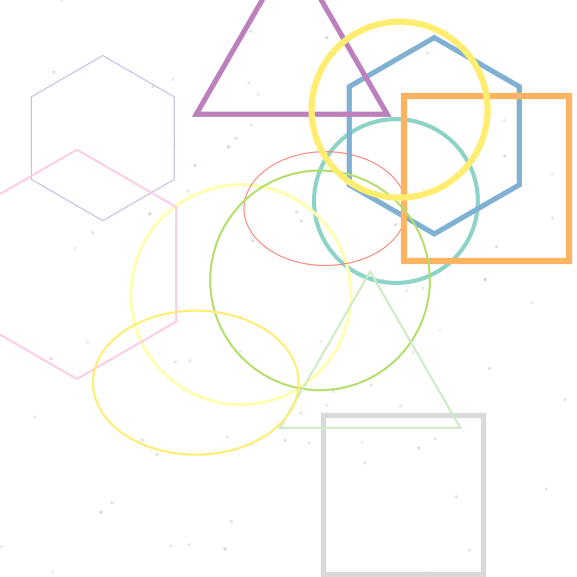[{"shape": "circle", "thickness": 2, "radius": 0.71, "center": [0.686, 0.651]}, {"shape": "circle", "thickness": 1.5, "radius": 0.95, "center": [0.417, 0.489]}, {"shape": "hexagon", "thickness": 0.5, "radius": 0.71, "center": [0.178, 0.76]}, {"shape": "oval", "thickness": 0.5, "radius": 0.7, "center": [0.563, 0.638]}, {"shape": "hexagon", "thickness": 2.5, "radius": 0.85, "center": [0.752, 0.764]}, {"shape": "square", "thickness": 3, "radius": 0.71, "center": [0.842, 0.689]}, {"shape": "circle", "thickness": 1, "radius": 0.95, "center": [0.554, 0.514]}, {"shape": "hexagon", "thickness": 1, "radius": 0.99, "center": [0.133, 0.541]}, {"shape": "square", "thickness": 2.5, "radius": 0.69, "center": [0.698, 0.143]}, {"shape": "triangle", "thickness": 2.5, "radius": 0.95, "center": [0.505, 0.897]}, {"shape": "triangle", "thickness": 1, "radius": 0.9, "center": [0.641, 0.348]}, {"shape": "circle", "thickness": 3, "radius": 0.76, "center": [0.692, 0.809]}, {"shape": "oval", "thickness": 1, "radius": 0.89, "center": [0.339, 0.336]}]